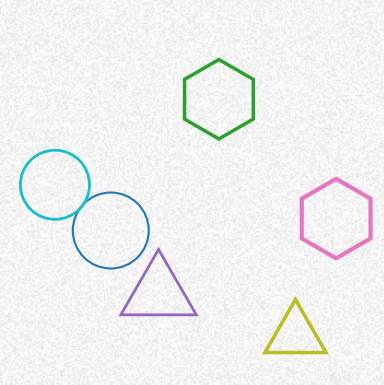[{"shape": "circle", "thickness": 1.5, "radius": 0.49, "center": [0.288, 0.401]}, {"shape": "hexagon", "thickness": 2.5, "radius": 0.52, "center": [0.569, 0.742]}, {"shape": "triangle", "thickness": 2, "radius": 0.57, "center": [0.412, 0.239]}, {"shape": "hexagon", "thickness": 3, "radius": 0.52, "center": [0.873, 0.432]}, {"shape": "triangle", "thickness": 2.5, "radius": 0.46, "center": [0.767, 0.13]}, {"shape": "circle", "thickness": 2, "radius": 0.45, "center": [0.143, 0.52]}]